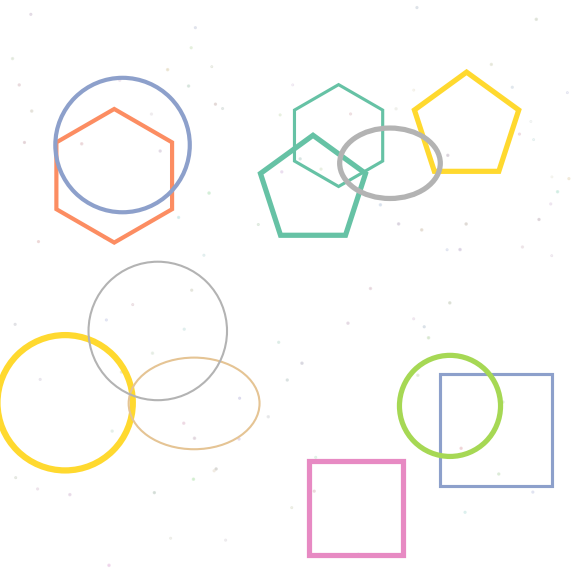[{"shape": "pentagon", "thickness": 2.5, "radius": 0.48, "center": [0.542, 0.669]}, {"shape": "hexagon", "thickness": 1.5, "radius": 0.44, "center": [0.586, 0.764]}, {"shape": "hexagon", "thickness": 2, "radius": 0.58, "center": [0.198, 0.695]}, {"shape": "square", "thickness": 1.5, "radius": 0.48, "center": [0.859, 0.254]}, {"shape": "circle", "thickness": 2, "radius": 0.58, "center": [0.212, 0.748]}, {"shape": "square", "thickness": 2.5, "radius": 0.41, "center": [0.616, 0.12]}, {"shape": "circle", "thickness": 2.5, "radius": 0.44, "center": [0.779, 0.296]}, {"shape": "pentagon", "thickness": 2.5, "radius": 0.47, "center": [0.808, 0.779]}, {"shape": "circle", "thickness": 3, "radius": 0.59, "center": [0.113, 0.302]}, {"shape": "oval", "thickness": 1, "radius": 0.57, "center": [0.336, 0.301]}, {"shape": "oval", "thickness": 2.5, "radius": 0.44, "center": [0.675, 0.716]}, {"shape": "circle", "thickness": 1, "radius": 0.6, "center": [0.273, 0.426]}]